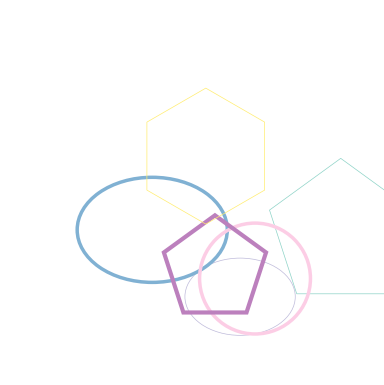[{"shape": "pentagon", "thickness": 0.5, "radius": 0.97, "center": [0.885, 0.394]}, {"shape": "oval", "thickness": 0.5, "radius": 0.72, "center": [0.624, 0.229]}, {"shape": "oval", "thickness": 2.5, "radius": 0.97, "center": [0.395, 0.403]}, {"shape": "circle", "thickness": 2.5, "radius": 0.72, "center": [0.662, 0.277]}, {"shape": "pentagon", "thickness": 3, "radius": 0.7, "center": [0.558, 0.301]}, {"shape": "hexagon", "thickness": 0.5, "radius": 0.88, "center": [0.534, 0.595]}]